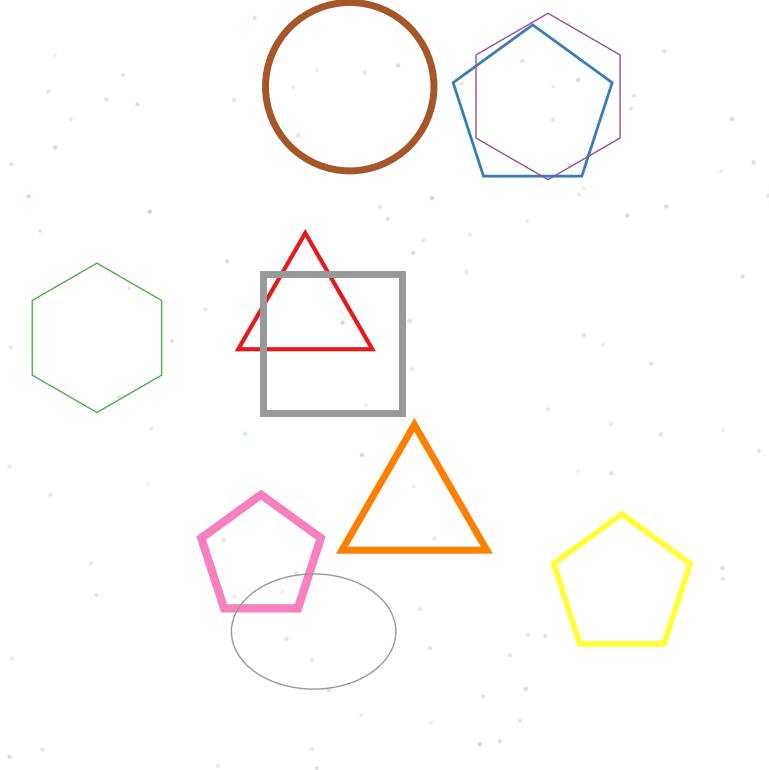[{"shape": "triangle", "thickness": 1.5, "radius": 0.5, "center": [0.396, 0.597]}, {"shape": "pentagon", "thickness": 1, "radius": 0.54, "center": [0.692, 0.859]}, {"shape": "hexagon", "thickness": 0.5, "radius": 0.49, "center": [0.126, 0.561]}, {"shape": "hexagon", "thickness": 0.5, "radius": 0.54, "center": [0.712, 0.875]}, {"shape": "triangle", "thickness": 2.5, "radius": 0.54, "center": [0.538, 0.34]}, {"shape": "pentagon", "thickness": 2, "radius": 0.47, "center": [0.808, 0.239]}, {"shape": "circle", "thickness": 2.5, "radius": 0.55, "center": [0.454, 0.887]}, {"shape": "pentagon", "thickness": 3, "radius": 0.41, "center": [0.339, 0.276]}, {"shape": "square", "thickness": 2.5, "radius": 0.45, "center": [0.432, 0.554]}, {"shape": "oval", "thickness": 0.5, "radius": 0.53, "center": [0.407, 0.18]}]